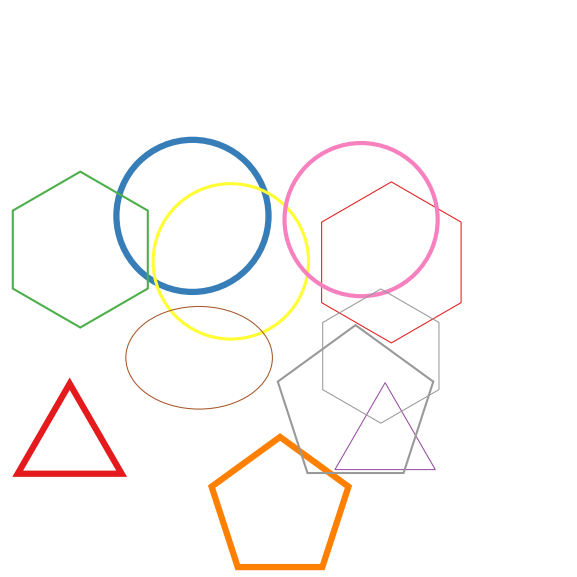[{"shape": "hexagon", "thickness": 0.5, "radius": 0.7, "center": [0.678, 0.545]}, {"shape": "triangle", "thickness": 3, "radius": 0.52, "center": [0.121, 0.231]}, {"shape": "circle", "thickness": 3, "radius": 0.66, "center": [0.333, 0.625]}, {"shape": "hexagon", "thickness": 1, "radius": 0.67, "center": [0.139, 0.567]}, {"shape": "triangle", "thickness": 0.5, "radius": 0.5, "center": [0.667, 0.236]}, {"shape": "pentagon", "thickness": 3, "radius": 0.62, "center": [0.485, 0.118]}, {"shape": "circle", "thickness": 1.5, "radius": 0.67, "center": [0.4, 0.547]}, {"shape": "oval", "thickness": 0.5, "radius": 0.63, "center": [0.345, 0.38]}, {"shape": "circle", "thickness": 2, "radius": 0.66, "center": [0.625, 0.619]}, {"shape": "hexagon", "thickness": 0.5, "radius": 0.58, "center": [0.659, 0.383]}, {"shape": "pentagon", "thickness": 1, "radius": 0.71, "center": [0.616, 0.295]}]